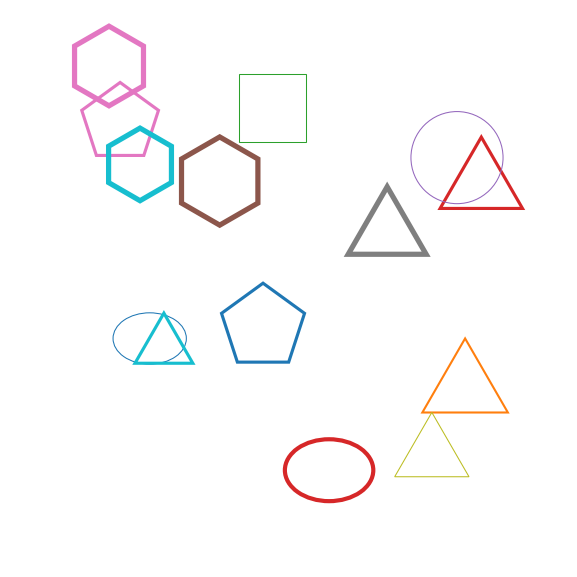[{"shape": "pentagon", "thickness": 1.5, "radius": 0.38, "center": [0.455, 0.433]}, {"shape": "oval", "thickness": 0.5, "radius": 0.32, "center": [0.259, 0.413]}, {"shape": "triangle", "thickness": 1, "radius": 0.43, "center": [0.805, 0.328]}, {"shape": "square", "thickness": 0.5, "radius": 0.29, "center": [0.472, 0.812]}, {"shape": "oval", "thickness": 2, "radius": 0.38, "center": [0.57, 0.185]}, {"shape": "triangle", "thickness": 1.5, "radius": 0.41, "center": [0.833, 0.679]}, {"shape": "circle", "thickness": 0.5, "radius": 0.4, "center": [0.791, 0.726]}, {"shape": "hexagon", "thickness": 2.5, "radius": 0.38, "center": [0.38, 0.686]}, {"shape": "hexagon", "thickness": 2.5, "radius": 0.34, "center": [0.189, 0.885]}, {"shape": "pentagon", "thickness": 1.5, "radius": 0.35, "center": [0.208, 0.786]}, {"shape": "triangle", "thickness": 2.5, "radius": 0.39, "center": [0.67, 0.598]}, {"shape": "triangle", "thickness": 0.5, "radius": 0.37, "center": [0.748, 0.211]}, {"shape": "hexagon", "thickness": 2.5, "radius": 0.31, "center": [0.242, 0.714]}, {"shape": "triangle", "thickness": 1.5, "radius": 0.29, "center": [0.284, 0.399]}]